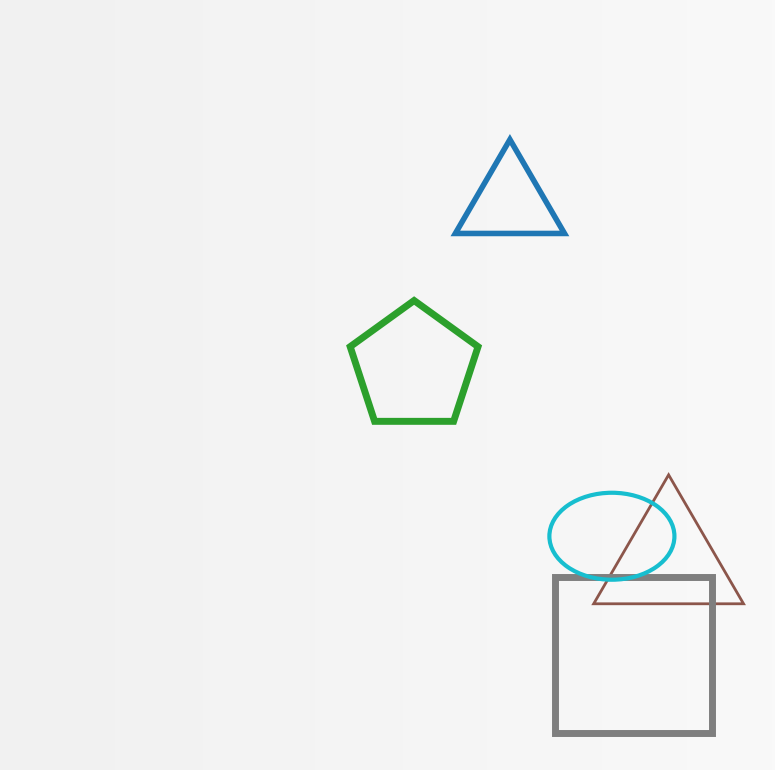[{"shape": "triangle", "thickness": 2, "radius": 0.41, "center": [0.658, 0.737]}, {"shape": "pentagon", "thickness": 2.5, "radius": 0.43, "center": [0.534, 0.523]}, {"shape": "triangle", "thickness": 1, "radius": 0.56, "center": [0.863, 0.272]}, {"shape": "square", "thickness": 2.5, "radius": 0.51, "center": [0.817, 0.149]}, {"shape": "oval", "thickness": 1.5, "radius": 0.4, "center": [0.79, 0.304]}]